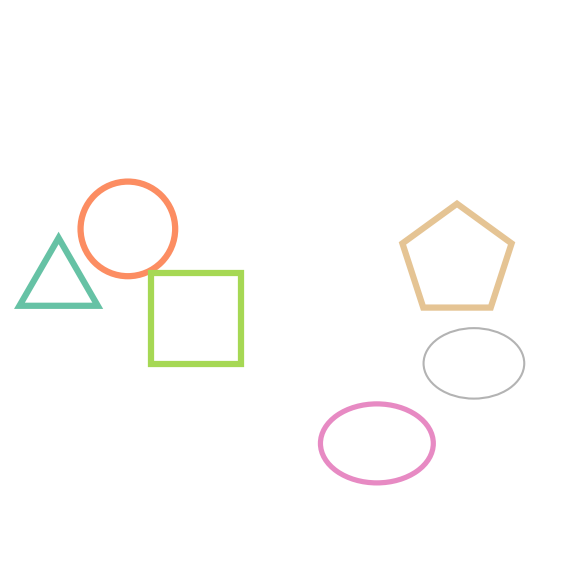[{"shape": "triangle", "thickness": 3, "radius": 0.39, "center": [0.101, 0.509]}, {"shape": "circle", "thickness": 3, "radius": 0.41, "center": [0.221, 0.603]}, {"shape": "oval", "thickness": 2.5, "radius": 0.49, "center": [0.653, 0.231]}, {"shape": "square", "thickness": 3, "radius": 0.39, "center": [0.339, 0.448]}, {"shape": "pentagon", "thickness": 3, "radius": 0.5, "center": [0.791, 0.547]}, {"shape": "oval", "thickness": 1, "radius": 0.44, "center": [0.821, 0.37]}]